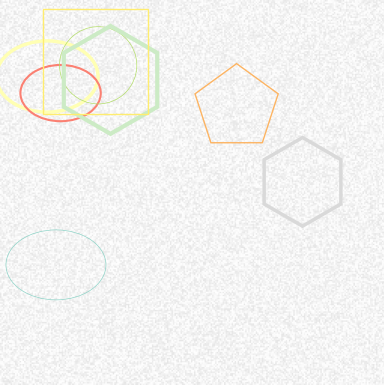[{"shape": "oval", "thickness": 0.5, "radius": 0.65, "center": [0.145, 0.312]}, {"shape": "oval", "thickness": 2.5, "radius": 0.66, "center": [0.123, 0.801]}, {"shape": "oval", "thickness": 1.5, "radius": 0.52, "center": [0.157, 0.758]}, {"shape": "pentagon", "thickness": 1, "radius": 0.57, "center": [0.615, 0.721]}, {"shape": "circle", "thickness": 0.5, "radius": 0.5, "center": [0.255, 0.83]}, {"shape": "hexagon", "thickness": 2.5, "radius": 0.58, "center": [0.786, 0.528]}, {"shape": "hexagon", "thickness": 3, "radius": 0.7, "center": [0.287, 0.793]}, {"shape": "square", "thickness": 1, "radius": 0.68, "center": [0.248, 0.841]}]